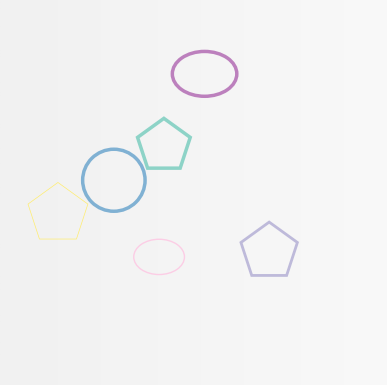[{"shape": "pentagon", "thickness": 2.5, "radius": 0.36, "center": [0.423, 0.621]}, {"shape": "pentagon", "thickness": 2, "radius": 0.38, "center": [0.695, 0.347]}, {"shape": "circle", "thickness": 2.5, "radius": 0.4, "center": [0.294, 0.532]}, {"shape": "oval", "thickness": 1, "radius": 0.33, "center": [0.411, 0.333]}, {"shape": "oval", "thickness": 2.5, "radius": 0.42, "center": [0.528, 0.808]}, {"shape": "pentagon", "thickness": 0.5, "radius": 0.41, "center": [0.15, 0.445]}]